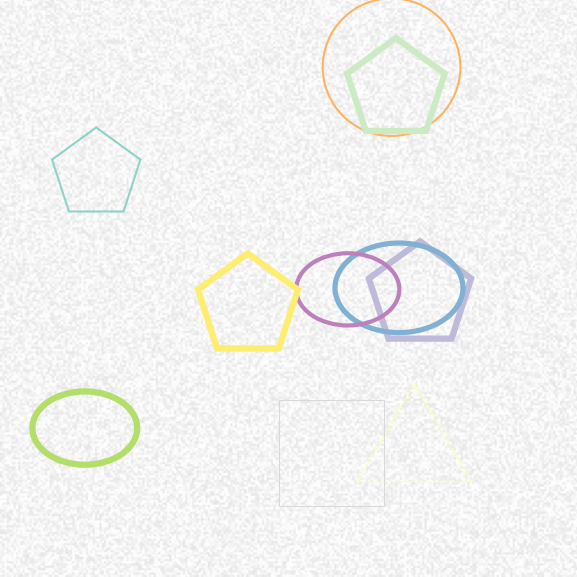[{"shape": "pentagon", "thickness": 1, "radius": 0.4, "center": [0.167, 0.698]}, {"shape": "triangle", "thickness": 0.5, "radius": 0.57, "center": [0.718, 0.222]}, {"shape": "pentagon", "thickness": 3, "radius": 0.47, "center": [0.727, 0.488]}, {"shape": "oval", "thickness": 2.5, "radius": 0.55, "center": [0.691, 0.501]}, {"shape": "circle", "thickness": 1, "radius": 0.6, "center": [0.678, 0.883]}, {"shape": "oval", "thickness": 3, "radius": 0.45, "center": [0.147, 0.258]}, {"shape": "square", "thickness": 0.5, "radius": 0.46, "center": [0.574, 0.214]}, {"shape": "oval", "thickness": 2, "radius": 0.45, "center": [0.602, 0.498]}, {"shape": "pentagon", "thickness": 3, "radius": 0.44, "center": [0.686, 0.844]}, {"shape": "pentagon", "thickness": 3, "radius": 0.45, "center": [0.429, 0.469]}]